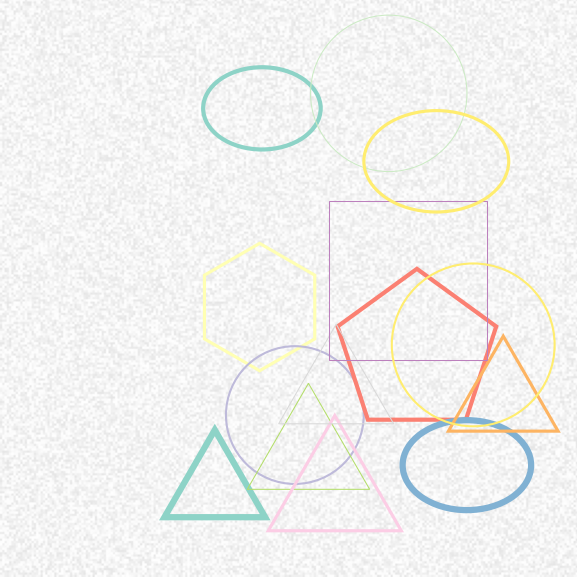[{"shape": "triangle", "thickness": 3, "radius": 0.5, "center": [0.372, 0.154]}, {"shape": "oval", "thickness": 2, "radius": 0.51, "center": [0.454, 0.811]}, {"shape": "hexagon", "thickness": 1.5, "radius": 0.55, "center": [0.45, 0.467]}, {"shape": "circle", "thickness": 1, "radius": 0.6, "center": [0.511, 0.28]}, {"shape": "pentagon", "thickness": 2, "radius": 0.72, "center": [0.722, 0.389]}, {"shape": "oval", "thickness": 3, "radius": 0.56, "center": [0.808, 0.194]}, {"shape": "triangle", "thickness": 1.5, "radius": 0.55, "center": [0.871, 0.307]}, {"shape": "triangle", "thickness": 0.5, "radius": 0.61, "center": [0.534, 0.213]}, {"shape": "triangle", "thickness": 1.5, "radius": 0.67, "center": [0.58, 0.147]}, {"shape": "triangle", "thickness": 0.5, "radius": 0.58, "center": [0.582, 0.323]}, {"shape": "square", "thickness": 0.5, "radius": 0.69, "center": [0.707, 0.514]}, {"shape": "circle", "thickness": 0.5, "radius": 0.68, "center": [0.673, 0.837]}, {"shape": "circle", "thickness": 1, "radius": 0.7, "center": [0.819, 0.402]}, {"shape": "oval", "thickness": 1.5, "radius": 0.63, "center": [0.755, 0.72]}]